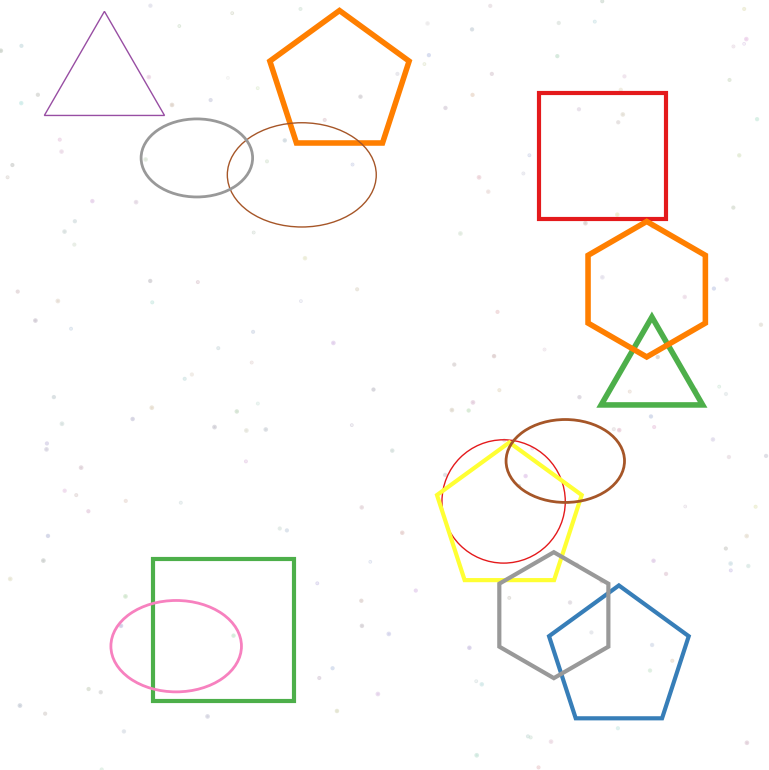[{"shape": "circle", "thickness": 0.5, "radius": 0.4, "center": [0.654, 0.349]}, {"shape": "square", "thickness": 1.5, "radius": 0.41, "center": [0.782, 0.797]}, {"shape": "pentagon", "thickness": 1.5, "radius": 0.48, "center": [0.804, 0.144]}, {"shape": "square", "thickness": 1.5, "radius": 0.46, "center": [0.29, 0.182]}, {"shape": "triangle", "thickness": 2, "radius": 0.38, "center": [0.847, 0.512]}, {"shape": "triangle", "thickness": 0.5, "radius": 0.45, "center": [0.136, 0.895]}, {"shape": "pentagon", "thickness": 2, "radius": 0.48, "center": [0.441, 0.891]}, {"shape": "hexagon", "thickness": 2, "radius": 0.44, "center": [0.84, 0.624]}, {"shape": "pentagon", "thickness": 1.5, "radius": 0.49, "center": [0.661, 0.327]}, {"shape": "oval", "thickness": 0.5, "radius": 0.48, "center": [0.392, 0.773]}, {"shape": "oval", "thickness": 1, "radius": 0.38, "center": [0.734, 0.401]}, {"shape": "oval", "thickness": 1, "radius": 0.42, "center": [0.229, 0.161]}, {"shape": "hexagon", "thickness": 1.5, "radius": 0.41, "center": [0.719, 0.201]}, {"shape": "oval", "thickness": 1, "radius": 0.36, "center": [0.256, 0.795]}]